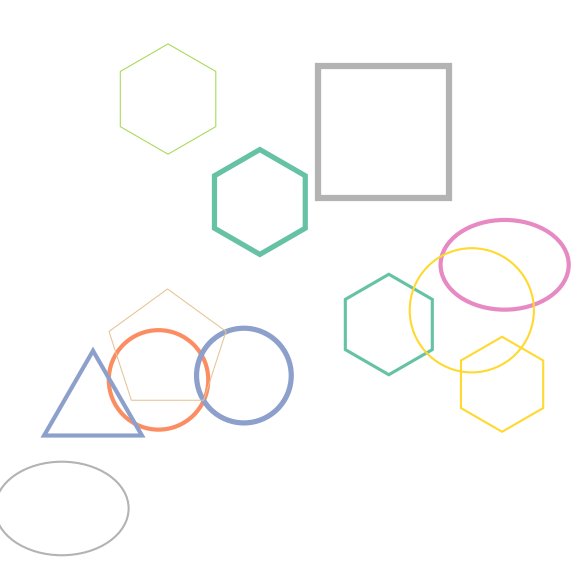[{"shape": "hexagon", "thickness": 2.5, "radius": 0.45, "center": [0.45, 0.649]}, {"shape": "hexagon", "thickness": 1.5, "radius": 0.43, "center": [0.673, 0.437]}, {"shape": "circle", "thickness": 2, "radius": 0.43, "center": [0.274, 0.341]}, {"shape": "triangle", "thickness": 2, "radius": 0.49, "center": [0.161, 0.294]}, {"shape": "circle", "thickness": 2.5, "radius": 0.41, "center": [0.422, 0.349]}, {"shape": "oval", "thickness": 2, "radius": 0.55, "center": [0.874, 0.541]}, {"shape": "hexagon", "thickness": 0.5, "radius": 0.48, "center": [0.291, 0.828]}, {"shape": "circle", "thickness": 1, "radius": 0.54, "center": [0.817, 0.462]}, {"shape": "hexagon", "thickness": 1, "radius": 0.41, "center": [0.869, 0.334]}, {"shape": "pentagon", "thickness": 0.5, "radius": 0.53, "center": [0.29, 0.392]}, {"shape": "square", "thickness": 3, "radius": 0.57, "center": [0.664, 0.771]}, {"shape": "oval", "thickness": 1, "radius": 0.58, "center": [0.107, 0.119]}]